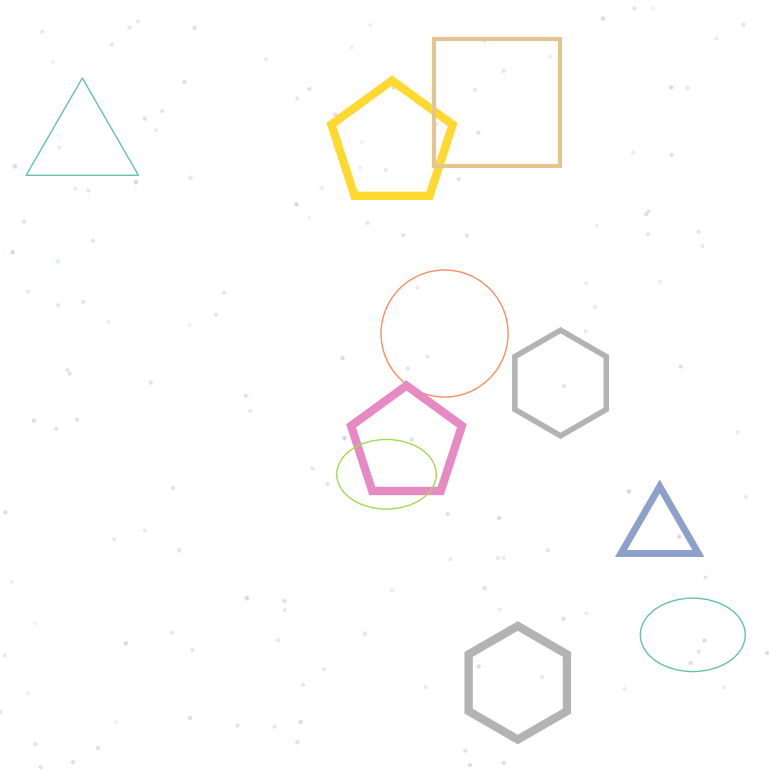[{"shape": "triangle", "thickness": 0.5, "radius": 0.42, "center": [0.107, 0.814]}, {"shape": "oval", "thickness": 0.5, "radius": 0.34, "center": [0.9, 0.176]}, {"shape": "circle", "thickness": 0.5, "radius": 0.41, "center": [0.577, 0.567]}, {"shape": "triangle", "thickness": 2.5, "radius": 0.29, "center": [0.857, 0.31]}, {"shape": "pentagon", "thickness": 3, "radius": 0.38, "center": [0.528, 0.424]}, {"shape": "oval", "thickness": 0.5, "radius": 0.32, "center": [0.502, 0.384]}, {"shape": "pentagon", "thickness": 3, "radius": 0.41, "center": [0.509, 0.813]}, {"shape": "square", "thickness": 1.5, "radius": 0.41, "center": [0.646, 0.867]}, {"shape": "hexagon", "thickness": 3, "radius": 0.37, "center": [0.672, 0.113]}, {"shape": "hexagon", "thickness": 2, "radius": 0.34, "center": [0.728, 0.503]}]